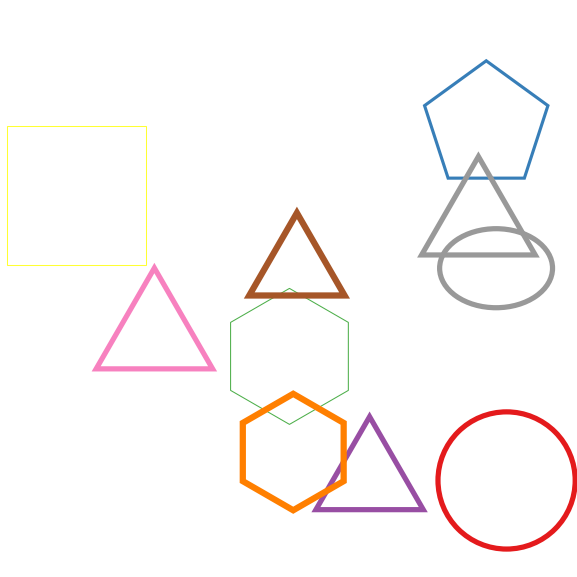[{"shape": "circle", "thickness": 2.5, "radius": 0.59, "center": [0.877, 0.167]}, {"shape": "pentagon", "thickness": 1.5, "radius": 0.56, "center": [0.842, 0.782]}, {"shape": "hexagon", "thickness": 0.5, "radius": 0.59, "center": [0.501, 0.382]}, {"shape": "triangle", "thickness": 2.5, "radius": 0.54, "center": [0.64, 0.17]}, {"shape": "hexagon", "thickness": 3, "radius": 0.5, "center": [0.508, 0.216]}, {"shape": "square", "thickness": 0.5, "radius": 0.6, "center": [0.132, 0.661]}, {"shape": "triangle", "thickness": 3, "radius": 0.48, "center": [0.514, 0.535]}, {"shape": "triangle", "thickness": 2.5, "radius": 0.58, "center": [0.267, 0.419]}, {"shape": "oval", "thickness": 2.5, "radius": 0.49, "center": [0.859, 0.535]}, {"shape": "triangle", "thickness": 2.5, "radius": 0.57, "center": [0.828, 0.614]}]